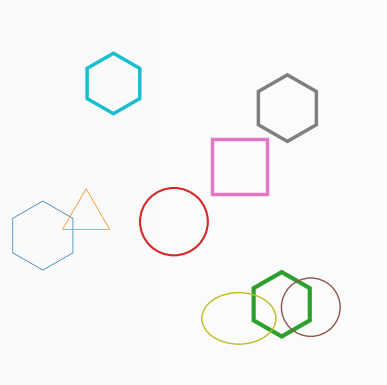[{"shape": "hexagon", "thickness": 0.5, "radius": 0.45, "center": [0.111, 0.388]}, {"shape": "triangle", "thickness": 0.5, "radius": 0.35, "center": [0.222, 0.439]}, {"shape": "hexagon", "thickness": 3, "radius": 0.42, "center": [0.727, 0.21]}, {"shape": "circle", "thickness": 1.5, "radius": 0.44, "center": [0.449, 0.424]}, {"shape": "circle", "thickness": 1, "radius": 0.38, "center": [0.802, 0.202]}, {"shape": "square", "thickness": 2.5, "radius": 0.36, "center": [0.618, 0.568]}, {"shape": "hexagon", "thickness": 2.5, "radius": 0.43, "center": [0.742, 0.719]}, {"shape": "oval", "thickness": 1, "radius": 0.48, "center": [0.616, 0.173]}, {"shape": "hexagon", "thickness": 2.5, "radius": 0.39, "center": [0.293, 0.783]}]